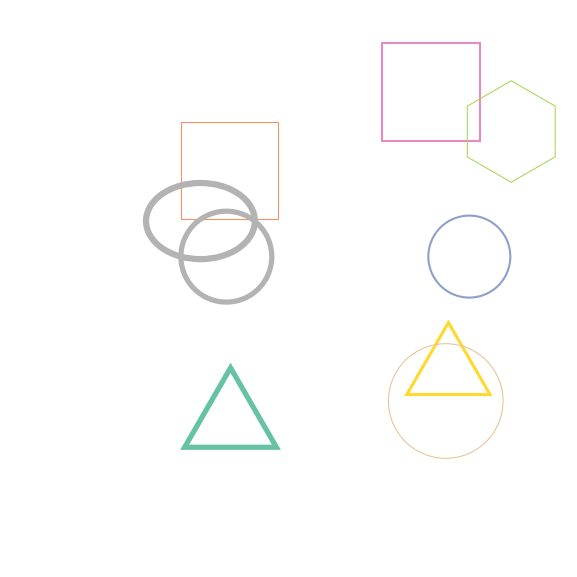[{"shape": "triangle", "thickness": 2.5, "radius": 0.46, "center": [0.399, 0.271]}, {"shape": "square", "thickness": 0.5, "radius": 0.42, "center": [0.397, 0.703]}, {"shape": "circle", "thickness": 1, "radius": 0.35, "center": [0.813, 0.555]}, {"shape": "square", "thickness": 1, "radius": 0.42, "center": [0.746, 0.839]}, {"shape": "hexagon", "thickness": 0.5, "radius": 0.44, "center": [0.885, 0.771]}, {"shape": "triangle", "thickness": 1.5, "radius": 0.42, "center": [0.776, 0.358]}, {"shape": "circle", "thickness": 0.5, "radius": 0.5, "center": [0.772, 0.305]}, {"shape": "circle", "thickness": 2.5, "radius": 0.39, "center": [0.392, 0.555]}, {"shape": "oval", "thickness": 3, "radius": 0.47, "center": [0.347, 0.616]}]